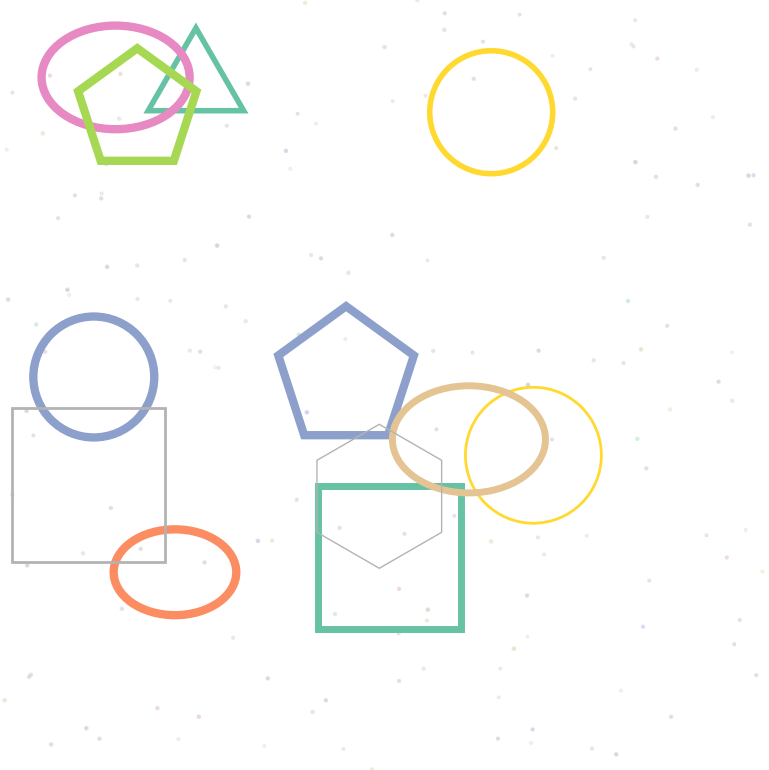[{"shape": "triangle", "thickness": 2, "radius": 0.36, "center": [0.254, 0.892]}, {"shape": "square", "thickness": 2.5, "radius": 0.47, "center": [0.506, 0.276]}, {"shape": "oval", "thickness": 3, "radius": 0.4, "center": [0.227, 0.257]}, {"shape": "pentagon", "thickness": 3, "radius": 0.46, "center": [0.449, 0.51]}, {"shape": "circle", "thickness": 3, "radius": 0.39, "center": [0.122, 0.51]}, {"shape": "oval", "thickness": 3, "radius": 0.48, "center": [0.15, 0.899]}, {"shape": "pentagon", "thickness": 3, "radius": 0.4, "center": [0.178, 0.857]}, {"shape": "circle", "thickness": 2, "radius": 0.4, "center": [0.638, 0.854]}, {"shape": "circle", "thickness": 1, "radius": 0.44, "center": [0.693, 0.409]}, {"shape": "oval", "thickness": 2.5, "radius": 0.5, "center": [0.609, 0.429]}, {"shape": "hexagon", "thickness": 0.5, "radius": 0.47, "center": [0.493, 0.355]}, {"shape": "square", "thickness": 1, "radius": 0.5, "center": [0.115, 0.37]}]